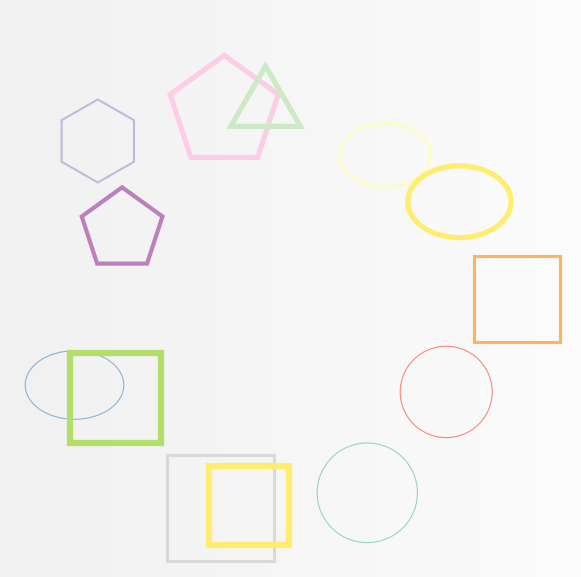[{"shape": "circle", "thickness": 0.5, "radius": 0.43, "center": [0.632, 0.146]}, {"shape": "oval", "thickness": 1, "radius": 0.39, "center": [0.662, 0.73]}, {"shape": "hexagon", "thickness": 1, "radius": 0.36, "center": [0.168, 0.755]}, {"shape": "circle", "thickness": 0.5, "radius": 0.4, "center": [0.768, 0.32]}, {"shape": "oval", "thickness": 0.5, "radius": 0.42, "center": [0.128, 0.332]}, {"shape": "square", "thickness": 1.5, "radius": 0.37, "center": [0.889, 0.482]}, {"shape": "square", "thickness": 3, "radius": 0.39, "center": [0.198, 0.309]}, {"shape": "pentagon", "thickness": 2.5, "radius": 0.49, "center": [0.386, 0.806]}, {"shape": "square", "thickness": 1.5, "radius": 0.46, "center": [0.379, 0.119]}, {"shape": "pentagon", "thickness": 2, "radius": 0.37, "center": [0.21, 0.602]}, {"shape": "triangle", "thickness": 2.5, "radius": 0.35, "center": [0.457, 0.815]}, {"shape": "oval", "thickness": 2.5, "radius": 0.44, "center": [0.79, 0.65]}, {"shape": "square", "thickness": 3, "radius": 0.34, "center": [0.428, 0.124]}]